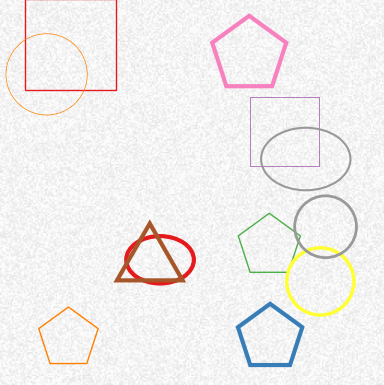[{"shape": "square", "thickness": 1, "radius": 0.59, "center": [0.183, 0.884]}, {"shape": "oval", "thickness": 3, "radius": 0.44, "center": [0.416, 0.325]}, {"shape": "pentagon", "thickness": 3, "radius": 0.44, "center": [0.702, 0.123]}, {"shape": "pentagon", "thickness": 1, "radius": 0.42, "center": [0.699, 0.361]}, {"shape": "square", "thickness": 0.5, "radius": 0.45, "center": [0.739, 0.658]}, {"shape": "circle", "thickness": 0.5, "radius": 0.53, "center": [0.121, 0.807]}, {"shape": "pentagon", "thickness": 1, "radius": 0.41, "center": [0.178, 0.121]}, {"shape": "circle", "thickness": 2.5, "radius": 0.44, "center": [0.832, 0.269]}, {"shape": "triangle", "thickness": 3, "radius": 0.49, "center": [0.389, 0.321]}, {"shape": "pentagon", "thickness": 3, "radius": 0.51, "center": [0.647, 0.858]}, {"shape": "oval", "thickness": 1.5, "radius": 0.58, "center": [0.794, 0.587]}, {"shape": "circle", "thickness": 2, "radius": 0.4, "center": [0.846, 0.411]}]